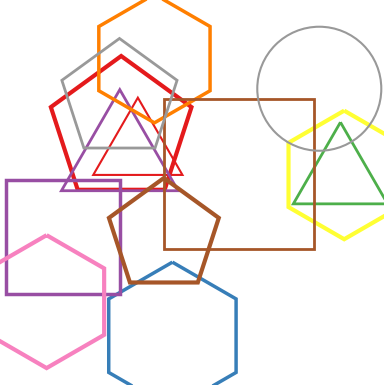[{"shape": "triangle", "thickness": 1.5, "radius": 0.67, "center": [0.358, 0.613]}, {"shape": "pentagon", "thickness": 3, "radius": 0.96, "center": [0.315, 0.662]}, {"shape": "hexagon", "thickness": 2.5, "radius": 0.95, "center": [0.448, 0.128]}, {"shape": "triangle", "thickness": 2, "radius": 0.71, "center": [0.884, 0.541]}, {"shape": "square", "thickness": 2.5, "radius": 0.74, "center": [0.163, 0.384]}, {"shape": "triangle", "thickness": 2, "radius": 0.88, "center": [0.311, 0.592]}, {"shape": "hexagon", "thickness": 2.5, "radius": 0.83, "center": [0.401, 0.848]}, {"shape": "hexagon", "thickness": 3, "radius": 0.83, "center": [0.894, 0.546]}, {"shape": "pentagon", "thickness": 3, "radius": 0.75, "center": [0.426, 0.388]}, {"shape": "square", "thickness": 2, "radius": 0.98, "center": [0.62, 0.548]}, {"shape": "hexagon", "thickness": 3, "radius": 0.86, "center": [0.121, 0.217]}, {"shape": "circle", "thickness": 1.5, "radius": 0.81, "center": [0.829, 0.77]}, {"shape": "pentagon", "thickness": 2, "radius": 0.79, "center": [0.31, 0.743]}]